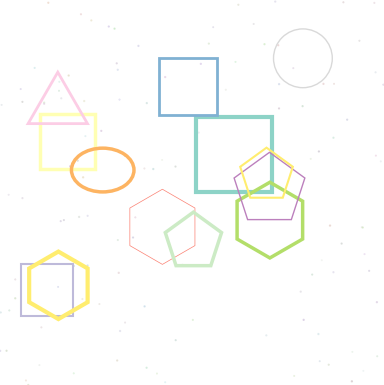[{"shape": "square", "thickness": 3, "radius": 0.49, "center": [0.608, 0.598]}, {"shape": "square", "thickness": 2.5, "radius": 0.36, "center": [0.176, 0.631]}, {"shape": "square", "thickness": 1.5, "radius": 0.33, "center": [0.122, 0.247]}, {"shape": "hexagon", "thickness": 0.5, "radius": 0.49, "center": [0.422, 0.411]}, {"shape": "square", "thickness": 2, "radius": 0.37, "center": [0.488, 0.776]}, {"shape": "oval", "thickness": 2.5, "radius": 0.41, "center": [0.267, 0.558]}, {"shape": "hexagon", "thickness": 2.5, "radius": 0.49, "center": [0.701, 0.428]}, {"shape": "triangle", "thickness": 2, "radius": 0.45, "center": [0.15, 0.723]}, {"shape": "circle", "thickness": 1, "radius": 0.38, "center": [0.787, 0.849]}, {"shape": "pentagon", "thickness": 1, "radius": 0.48, "center": [0.7, 0.508]}, {"shape": "pentagon", "thickness": 2.5, "radius": 0.38, "center": [0.502, 0.372]}, {"shape": "hexagon", "thickness": 3, "radius": 0.44, "center": [0.152, 0.259]}, {"shape": "pentagon", "thickness": 1.5, "radius": 0.36, "center": [0.692, 0.545]}]